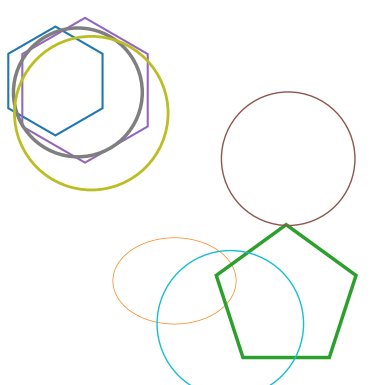[{"shape": "hexagon", "thickness": 1.5, "radius": 0.71, "center": [0.144, 0.79]}, {"shape": "oval", "thickness": 0.5, "radius": 0.8, "center": [0.453, 0.27]}, {"shape": "pentagon", "thickness": 2.5, "radius": 0.95, "center": [0.743, 0.226]}, {"shape": "hexagon", "thickness": 1.5, "radius": 0.94, "center": [0.221, 0.766]}, {"shape": "circle", "thickness": 1, "radius": 0.87, "center": [0.749, 0.588]}, {"shape": "circle", "thickness": 2.5, "radius": 0.84, "center": [0.202, 0.76]}, {"shape": "circle", "thickness": 2, "radius": 1.0, "center": [0.237, 0.706]}, {"shape": "circle", "thickness": 1, "radius": 0.95, "center": [0.598, 0.159]}]